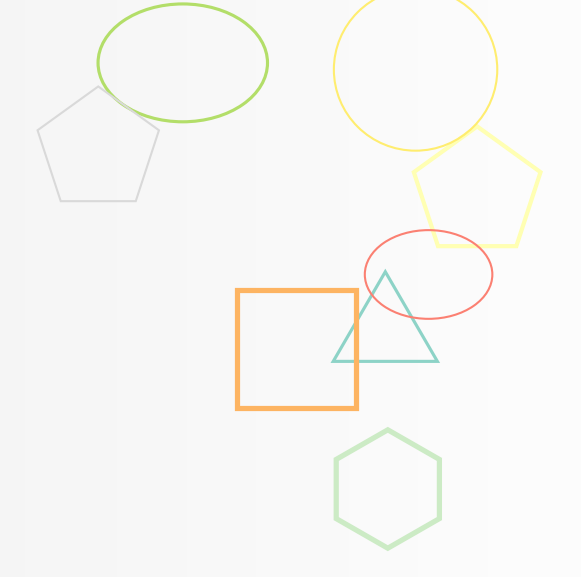[{"shape": "triangle", "thickness": 1.5, "radius": 0.52, "center": [0.663, 0.425]}, {"shape": "pentagon", "thickness": 2, "radius": 0.57, "center": [0.821, 0.666]}, {"shape": "oval", "thickness": 1, "radius": 0.55, "center": [0.737, 0.524]}, {"shape": "square", "thickness": 2.5, "radius": 0.51, "center": [0.511, 0.395]}, {"shape": "oval", "thickness": 1.5, "radius": 0.73, "center": [0.314, 0.89]}, {"shape": "pentagon", "thickness": 1, "radius": 0.55, "center": [0.169, 0.74]}, {"shape": "hexagon", "thickness": 2.5, "radius": 0.51, "center": [0.667, 0.152]}, {"shape": "circle", "thickness": 1, "radius": 0.7, "center": [0.715, 0.879]}]